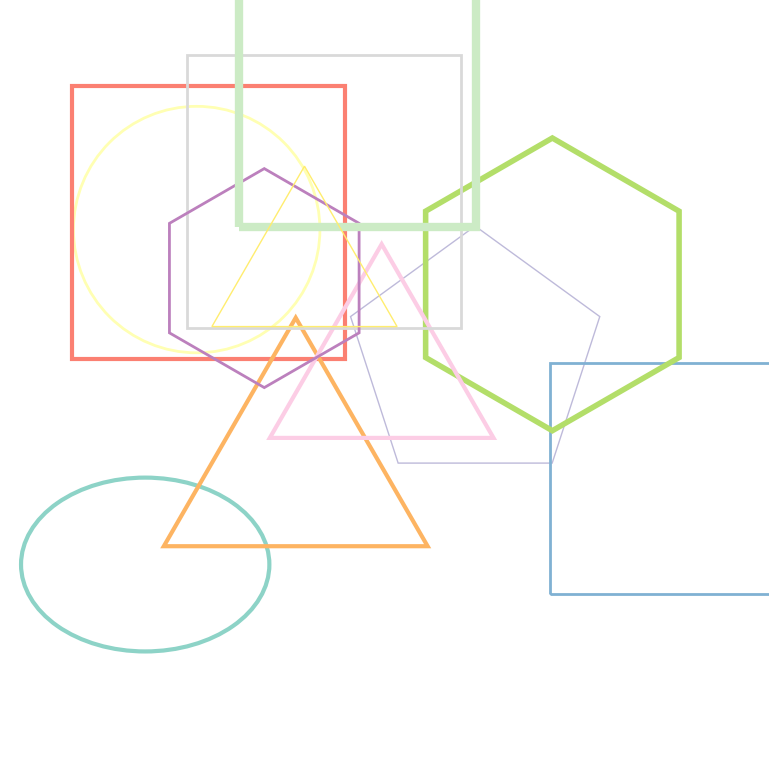[{"shape": "oval", "thickness": 1.5, "radius": 0.81, "center": [0.189, 0.267]}, {"shape": "circle", "thickness": 1, "radius": 0.8, "center": [0.255, 0.702]}, {"shape": "pentagon", "thickness": 0.5, "radius": 0.85, "center": [0.617, 0.536]}, {"shape": "square", "thickness": 1.5, "radius": 0.89, "center": [0.271, 0.711]}, {"shape": "square", "thickness": 1, "radius": 0.75, "center": [0.864, 0.378]}, {"shape": "triangle", "thickness": 1.5, "radius": 0.99, "center": [0.384, 0.39]}, {"shape": "hexagon", "thickness": 2, "radius": 0.95, "center": [0.717, 0.631]}, {"shape": "triangle", "thickness": 1.5, "radius": 0.84, "center": [0.496, 0.515]}, {"shape": "square", "thickness": 1, "radius": 0.89, "center": [0.421, 0.751]}, {"shape": "hexagon", "thickness": 1, "radius": 0.71, "center": [0.343, 0.639]}, {"shape": "square", "thickness": 3, "radius": 0.77, "center": [0.464, 0.859]}, {"shape": "triangle", "thickness": 0.5, "radius": 0.69, "center": [0.395, 0.645]}]